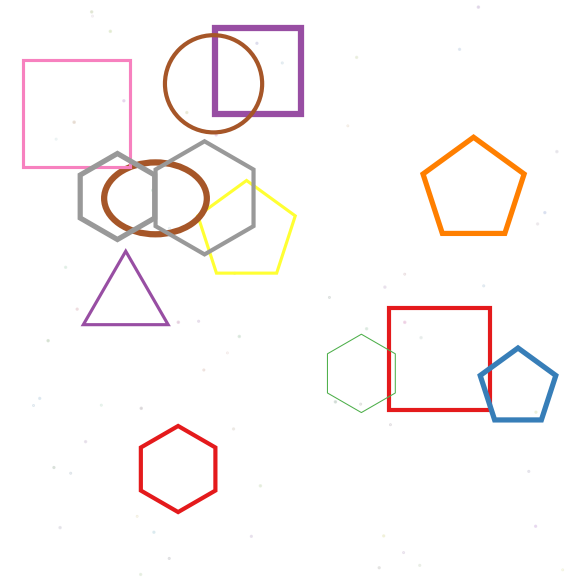[{"shape": "square", "thickness": 2, "radius": 0.44, "center": [0.761, 0.377]}, {"shape": "hexagon", "thickness": 2, "radius": 0.37, "center": [0.308, 0.187]}, {"shape": "pentagon", "thickness": 2.5, "radius": 0.34, "center": [0.897, 0.328]}, {"shape": "hexagon", "thickness": 0.5, "radius": 0.34, "center": [0.626, 0.353]}, {"shape": "square", "thickness": 3, "radius": 0.37, "center": [0.447, 0.876]}, {"shape": "triangle", "thickness": 1.5, "radius": 0.42, "center": [0.218, 0.479]}, {"shape": "pentagon", "thickness": 2.5, "radius": 0.46, "center": [0.82, 0.669]}, {"shape": "pentagon", "thickness": 1.5, "radius": 0.44, "center": [0.427, 0.598]}, {"shape": "oval", "thickness": 3, "radius": 0.44, "center": [0.269, 0.656]}, {"shape": "circle", "thickness": 2, "radius": 0.42, "center": [0.37, 0.854]}, {"shape": "square", "thickness": 1.5, "radius": 0.46, "center": [0.132, 0.803]}, {"shape": "hexagon", "thickness": 2.5, "radius": 0.37, "center": [0.203, 0.659]}, {"shape": "hexagon", "thickness": 2, "radius": 0.49, "center": [0.354, 0.657]}]